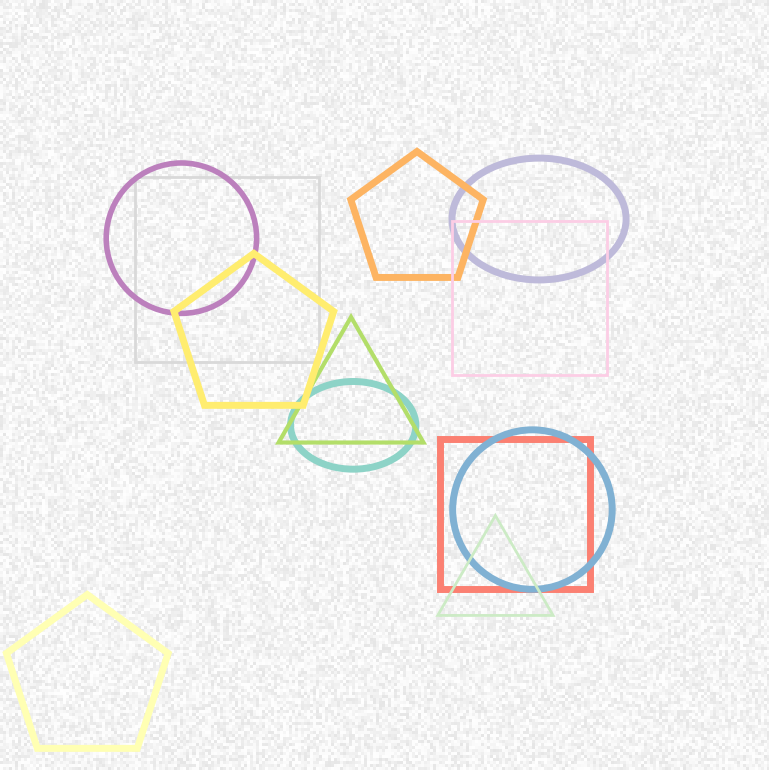[{"shape": "oval", "thickness": 2.5, "radius": 0.41, "center": [0.459, 0.448]}, {"shape": "pentagon", "thickness": 2.5, "radius": 0.55, "center": [0.113, 0.117]}, {"shape": "oval", "thickness": 2.5, "radius": 0.57, "center": [0.7, 0.716]}, {"shape": "square", "thickness": 2.5, "radius": 0.49, "center": [0.669, 0.332]}, {"shape": "circle", "thickness": 2.5, "radius": 0.52, "center": [0.691, 0.338]}, {"shape": "pentagon", "thickness": 2.5, "radius": 0.45, "center": [0.542, 0.713]}, {"shape": "triangle", "thickness": 1.5, "radius": 0.54, "center": [0.456, 0.48]}, {"shape": "square", "thickness": 1, "radius": 0.5, "center": [0.688, 0.613]}, {"shape": "square", "thickness": 1, "radius": 0.6, "center": [0.295, 0.65]}, {"shape": "circle", "thickness": 2, "radius": 0.49, "center": [0.236, 0.691]}, {"shape": "triangle", "thickness": 1, "radius": 0.43, "center": [0.643, 0.244]}, {"shape": "pentagon", "thickness": 2.5, "radius": 0.55, "center": [0.33, 0.562]}]